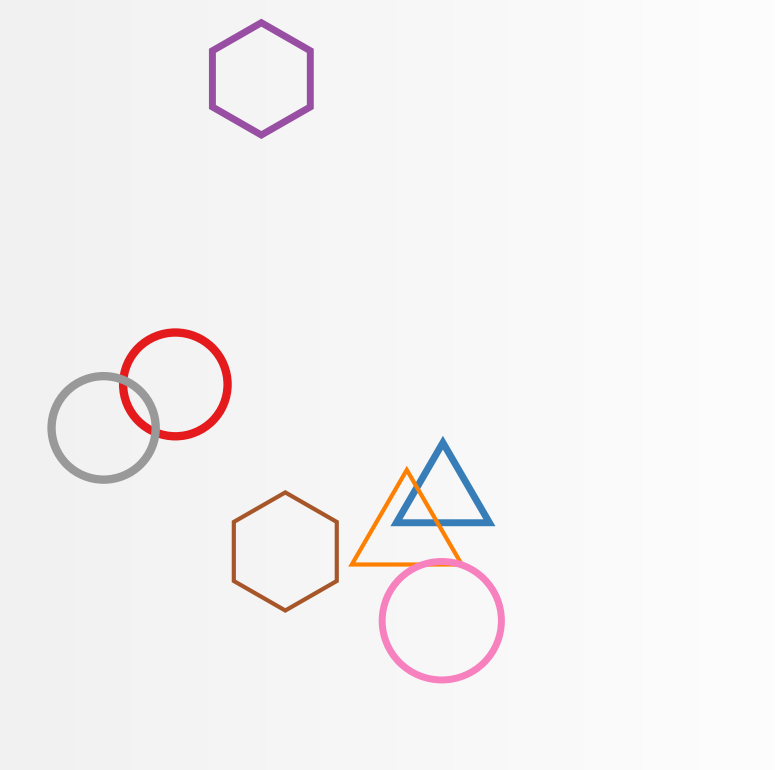[{"shape": "circle", "thickness": 3, "radius": 0.34, "center": [0.226, 0.501]}, {"shape": "triangle", "thickness": 2.5, "radius": 0.35, "center": [0.572, 0.356]}, {"shape": "hexagon", "thickness": 2.5, "radius": 0.36, "center": [0.337, 0.898]}, {"shape": "triangle", "thickness": 1.5, "radius": 0.41, "center": [0.525, 0.308]}, {"shape": "hexagon", "thickness": 1.5, "radius": 0.38, "center": [0.368, 0.284]}, {"shape": "circle", "thickness": 2.5, "radius": 0.38, "center": [0.57, 0.194]}, {"shape": "circle", "thickness": 3, "radius": 0.34, "center": [0.134, 0.444]}]